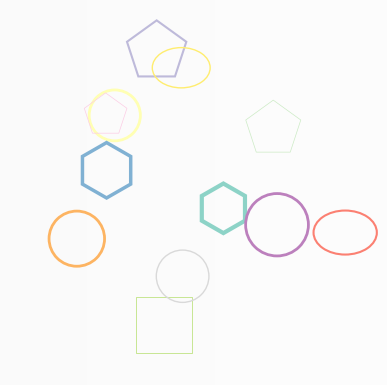[{"shape": "hexagon", "thickness": 3, "radius": 0.32, "center": [0.576, 0.459]}, {"shape": "circle", "thickness": 2, "radius": 0.33, "center": [0.296, 0.7]}, {"shape": "pentagon", "thickness": 1.5, "radius": 0.4, "center": [0.404, 0.867]}, {"shape": "oval", "thickness": 1.5, "radius": 0.41, "center": [0.891, 0.396]}, {"shape": "hexagon", "thickness": 2.5, "radius": 0.36, "center": [0.275, 0.558]}, {"shape": "circle", "thickness": 2, "radius": 0.36, "center": [0.198, 0.38]}, {"shape": "square", "thickness": 0.5, "radius": 0.37, "center": [0.423, 0.156]}, {"shape": "pentagon", "thickness": 0.5, "radius": 0.29, "center": [0.273, 0.701]}, {"shape": "circle", "thickness": 1, "radius": 0.34, "center": [0.471, 0.283]}, {"shape": "circle", "thickness": 2, "radius": 0.41, "center": [0.715, 0.416]}, {"shape": "pentagon", "thickness": 0.5, "radius": 0.37, "center": [0.705, 0.665]}, {"shape": "oval", "thickness": 1, "radius": 0.37, "center": [0.468, 0.824]}]